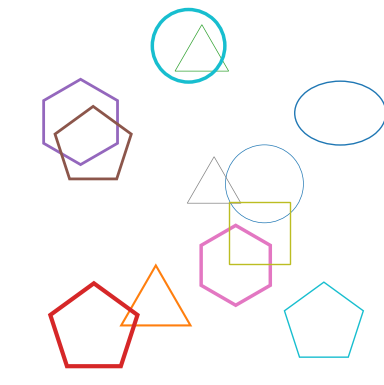[{"shape": "circle", "thickness": 0.5, "radius": 0.51, "center": [0.687, 0.523]}, {"shape": "oval", "thickness": 1, "radius": 0.59, "center": [0.884, 0.706]}, {"shape": "triangle", "thickness": 1.5, "radius": 0.52, "center": [0.405, 0.207]}, {"shape": "triangle", "thickness": 0.5, "radius": 0.4, "center": [0.524, 0.855]}, {"shape": "pentagon", "thickness": 3, "radius": 0.6, "center": [0.244, 0.145]}, {"shape": "hexagon", "thickness": 2, "radius": 0.55, "center": [0.209, 0.683]}, {"shape": "pentagon", "thickness": 2, "radius": 0.52, "center": [0.242, 0.62]}, {"shape": "hexagon", "thickness": 2.5, "radius": 0.52, "center": [0.612, 0.311]}, {"shape": "triangle", "thickness": 0.5, "radius": 0.4, "center": [0.556, 0.512]}, {"shape": "square", "thickness": 1, "radius": 0.4, "center": [0.674, 0.394]}, {"shape": "pentagon", "thickness": 1, "radius": 0.54, "center": [0.841, 0.159]}, {"shape": "circle", "thickness": 2.5, "radius": 0.47, "center": [0.49, 0.881]}]